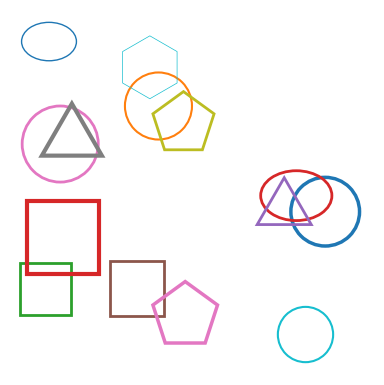[{"shape": "oval", "thickness": 1, "radius": 0.36, "center": [0.127, 0.892]}, {"shape": "circle", "thickness": 2.5, "radius": 0.45, "center": [0.845, 0.45]}, {"shape": "circle", "thickness": 1.5, "radius": 0.44, "center": [0.412, 0.725]}, {"shape": "square", "thickness": 2, "radius": 0.33, "center": [0.118, 0.25]}, {"shape": "square", "thickness": 3, "radius": 0.47, "center": [0.164, 0.384]}, {"shape": "oval", "thickness": 2, "radius": 0.46, "center": [0.77, 0.492]}, {"shape": "triangle", "thickness": 2, "radius": 0.41, "center": [0.738, 0.457]}, {"shape": "square", "thickness": 2, "radius": 0.35, "center": [0.356, 0.251]}, {"shape": "pentagon", "thickness": 2.5, "radius": 0.44, "center": [0.481, 0.18]}, {"shape": "circle", "thickness": 2, "radius": 0.49, "center": [0.156, 0.626]}, {"shape": "triangle", "thickness": 3, "radius": 0.45, "center": [0.187, 0.641]}, {"shape": "pentagon", "thickness": 2, "radius": 0.42, "center": [0.477, 0.679]}, {"shape": "hexagon", "thickness": 0.5, "radius": 0.41, "center": [0.389, 0.825]}, {"shape": "circle", "thickness": 1.5, "radius": 0.36, "center": [0.794, 0.131]}]